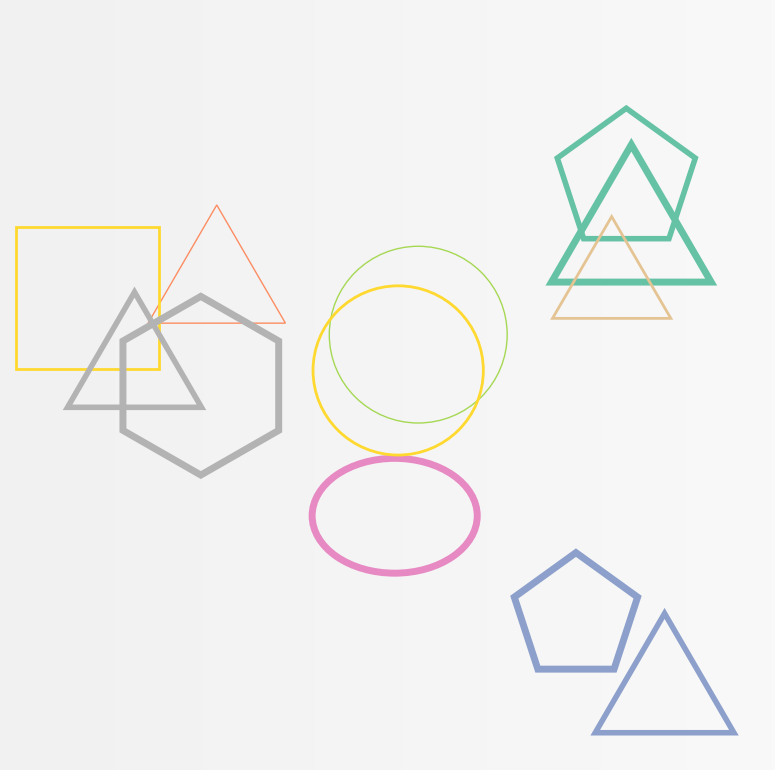[{"shape": "pentagon", "thickness": 2, "radius": 0.47, "center": [0.808, 0.766]}, {"shape": "triangle", "thickness": 2.5, "radius": 0.59, "center": [0.815, 0.693]}, {"shape": "triangle", "thickness": 0.5, "radius": 0.51, "center": [0.28, 0.631]}, {"shape": "pentagon", "thickness": 2.5, "radius": 0.42, "center": [0.743, 0.199]}, {"shape": "triangle", "thickness": 2, "radius": 0.52, "center": [0.858, 0.1]}, {"shape": "oval", "thickness": 2.5, "radius": 0.53, "center": [0.509, 0.33]}, {"shape": "circle", "thickness": 0.5, "radius": 0.57, "center": [0.54, 0.565]}, {"shape": "circle", "thickness": 1, "radius": 0.55, "center": [0.514, 0.519]}, {"shape": "square", "thickness": 1, "radius": 0.46, "center": [0.113, 0.613]}, {"shape": "triangle", "thickness": 1, "radius": 0.44, "center": [0.789, 0.631]}, {"shape": "triangle", "thickness": 2, "radius": 0.5, "center": [0.174, 0.521]}, {"shape": "hexagon", "thickness": 2.5, "radius": 0.58, "center": [0.259, 0.499]}]